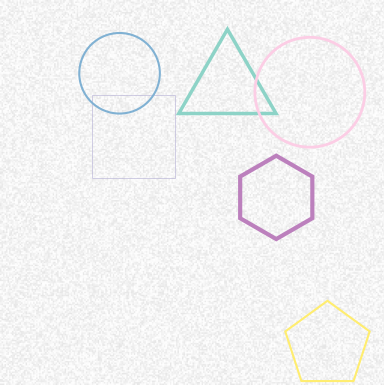[{"shape": "triangle", "thickness": 2.5, "radius": 0.73, "center": [0.591, 0.778]}, {"shape": "square", "thickness": 0.5, "radius": 0.54, "center": [0.346, 0.646]}, {"shape": "circle", "thickness": 1.5, "radius": 0.52, "center": [0.311, 0.81]}, {"shape": "circle", "thickness": 2, "radius": 0.71, "center": [0.805, 0.76]}, {"shape": "hexagon", "thickness": 3, "radius": 0.54, "center": [0.718, 0.487]}, {"shape": "pentagon", "thickness": 1.5, "radius": 0.58, "center": [0.851, 0.103]}]